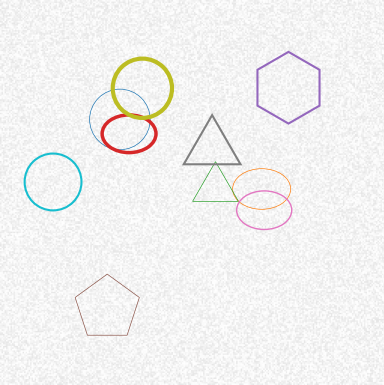[{"shape": "circle", "thickness": 0.5, "radius": 0.39, "center": [0.311, 0.69]}, {"shape": "oval", "thickness": 0.5, "radius": 0.38, "center": [0.68, 0.509]}, {"shape": "triangle", "thickness": 0.5, "radius": 0.34, "center": [0.56, 0.511]}, {"shape": "oval", "thickness": 2.5, "radius": 0.35, "center": [0.335, 0.653]}, {"shape": "hexagon", "thickness": 1.5, "radius": 0.47, "center": [0.749, 0.772]}, {"shape": "pentagon", "thickness": 0.5, "radius": 0.44, "center": [0.279, 0.2]}, {"shape": "oval", "thickness": 1, "radius": 0.36, "center": [0.686, 0.454]}, {"shape": "triangle", "thickness": 1.5, "radius": 0.43, "center": [0.551, 0.616]}, {"shape": "circle", "thickness": 3, "radius": 0.38, "center": [0.37, 0.771]}, {"shape": "circle", "thickness": 1.5, "radius": 0.37, "center": [0.138, 0.527]}]